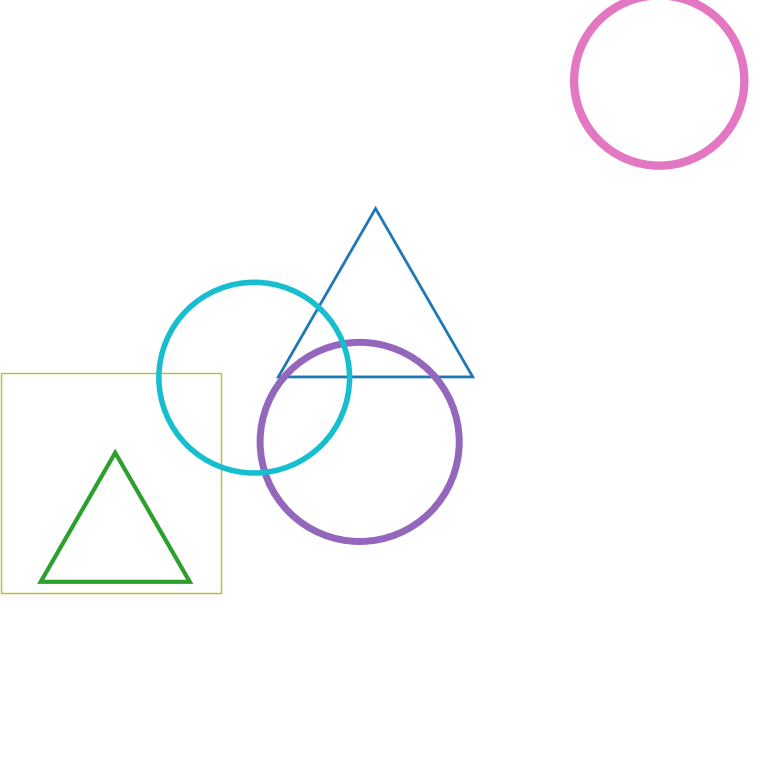[{"shape": "triangle", "thickness": 1, "radius": 0.73, "center": [0.488, 0.583]}, {"shape": "triangle", "thickness": 1.5, "radius": 0.56, "center": [0.15, 0.3]}, {"shape": "circle", "thickness": 2.5, "radius": 0.65, "center": [0.467, 0.426]}, {"shape": "circle", "thickness": 3, "radius": 0.55, "center": [0.856, 0.895]}, {"shape": "square", "thickness": 0.5, "radius": 0.71, "center": [0.145, 0.373]}, {"shape": "circle", "thickness": 2, "radius": 0.62, "center": [0.33, 0.51]}]